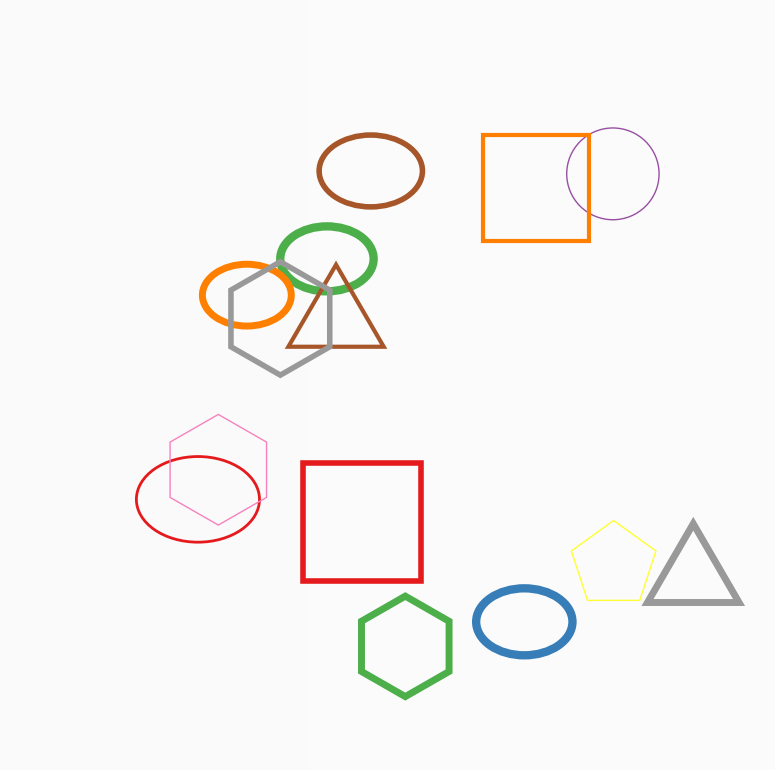[{"shape": "square", "thickness": 2, "radius": 0.38, "center": [0.467, 0.322]}, {"shape": "oval", "thickness": 1, "radius": 0.4, "center": [0.255, 0.351]}, {"shape": "oval", "thickness": 3, "radius": 0.31, "center": [0.677, 0.192]}, {"shape": "oval", "thickness": 3, "radius": 0.3, "center": [0.422, 0.664]}, {"shape": "hexagon", "thickness": 2.5, "radius": 0.33, "center": [0.523, 0.161]}, {"shape": "circle", "thickness": 0.5, "radius": 0.3, "center": [0.791, 0.774]}, {"shape": "oval", "thickness": 2.5, "radius": 0.29, "center": [0.319, 0.617]}, {"shape": "square", "thickness": 1.5, "radius": 0.34, "center": [0.691, 0.756]}, {"shape": "pentagon", "thickness": 0.5, "radius": 0.29, "center": [0.792, 0.267]}, {"shape": "triangle", "thickness": 1.5, "radius": 0.36, "center": [0.434, 0.585]}, {"shape": "oval", "thickness": 2, "radius": 0.33, "center": [0.478, 0.778]}, {"shape": "hexagon", "thickness": 0.5, "radius": 0.36, "center": [0.282, 0.39]}, {"shape": "hexagon", "thickness": 2, "radius": 0.37, "center": [0.362, 0.586]}, {"shape": "triangle", "thickness": 2.5, "radius": 0.34, "center": [0.895, 0.252]}]